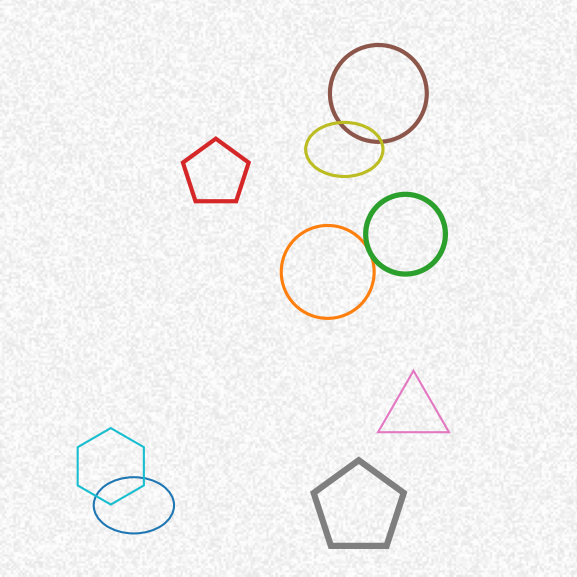[{"shape": "oval", "thickness": 1, "radius": 0.35, "center": [0.232, 0.124]}, {"shape": "circle", "thickness": 1.5, "radius": 0.4, "center": [0.567, 0.528]}, {"shape": "circle", "thickness": 2.5, "radius": 0.35, "center": [0.702, 0.594]}, {"shape": "pentagon", "thickness": 2, "radius": 0.3, "center": [0.374, 0.699]}, {"shape": "circle", "thickness": 2, "radius": 0.42, "center": [0.655, 0.837]}, {"shape": "triangle", "thickness": 1, "radius": 0.35, "center": [0.716, 0.286]}, {"shape": "pentagon", "thickness": 3, "radius": 0.41, "center": [0.621, 0.12]}, {"shape": "oval", "thickness": 1.5, "radius": 0.33, "center": [0.596, 0.74]}, {"shape": "hexagon", "thickness": 1, "radius": 0.33, "center": [0.192, 0.192]}]